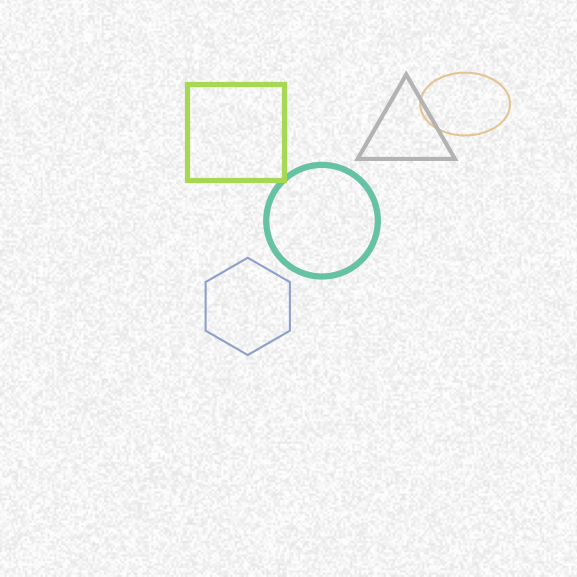[{"shape": "circle", "thickness": 3, "radius": 0.48, "center": [0.558, 0.617]}, {"shape": "hexagon", "thickness": 1, "radius": 0.42, "center": [0.429, 0.469]}, {"shape": "square", "thickness": 2.5, "radius": 0.42, "center": [0.408, 0.77]}, {"shape": "oval", "thickness": 1, "radius": 0.39, "center": [0.805, 0.819]}, {"shape": "triangle", "thickness": 2, "radius": 0.49, "center": [0.704, 0.773]}]